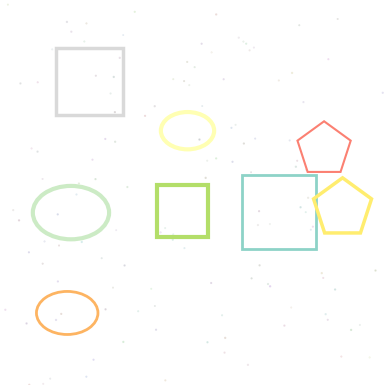[{"shape": "square", "thickness": 2, "radius": 0.48, "center": [0.725, 0.45]}, {"shape": "oval", "thickness": 3, "radius": 0.35, "center": [0.487, 0.661]}, {"shape": "pentagon", "thickness": 1.5, "radius": 0.36, "center": [0.842, 0.612]}, {"shape": "oval", "thickness": 2, "radius": 0.4, "center": [0.175, 0.187]}, {"shape": "square", "thickness": 3, "radius": 0.34, "center": [0.474, 0.452]}, {"shape": "square", "thickness": 2.5, "radius": 0.44, "center": [0.232, 0.789]}, {"shape": "oval", "thickness": 3, "radius": 0.5, "center": [0.184, 0.448]}, {"shape": "pentagon", "thickness": 2.5, "radius": 0.4, "center": [0.89, 0.459]}]